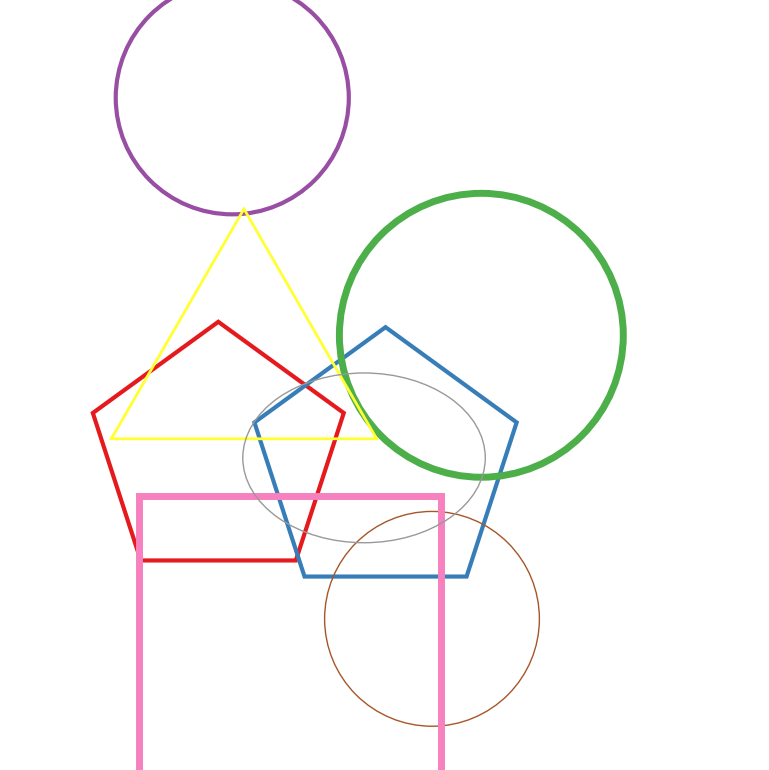[{"shape": "pentagon", "thickness": 1.5, "radius": 0.86, "center": [0.284, 0.411]}, {"shape": "pentagon", "thickness": 1.5, "radius": 0.9, "center": [0.501, 0.396]}, {"shape": "circle", "thickness": 2.5, "radius": 0.92, "center": [0.625, 0.565]}, {"shape": "circle", "thickness": 1.5, "radius": 0.76, "center": [0.302, 0.873]}, {"shape": "triangle", "thickness": 1, "radius": 0.99, "center": [0.317, 0.53]}, {"shape": "circle", "thickness": 0.5, "radius": 0.7, "center": [0.561, 0.196]}, {"shape": "square", "thickness": 2.5, "radius": 0.98, "center": [0.376, 0.16]}, {"shape": "oval", "thickness": 0.5, "radius": 0.79, "center": [0.473, 0.405]}]